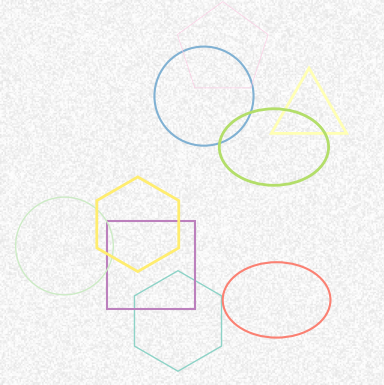[{"shape": "hexagon", "thickness": 1, "radius": 0.65, "center": [0.462, 0.166]}, {"shape": "triangle", "thickness": 2, "radius": 0.56, "center": [0.803, 0.71]}, {"shape": "oval", "thickness": 1.5, "radius": 0.7, "center": [0.718, 0.221]}, {"shape": "circle", "thickness": 1.5, "radius": 0.64, "center": [0.53, 0.75]}, {"shape": "oval", "thickness": 2, "radius": 0.71, "center": [0.712, 0.618]}, {"shape": "pentagon", "thickness": 0.5, "radius": 0.62, "center": [0.579, 0.872]}, {"shape": "square", "thickness": 1.5, "radius": 0.57, "center": [0.393, 0.312]}, {"shape": "circle", "thickness": 1, "radius": 0.63, "center": [0.167, 0.361]}, {"shape": "hexagon", "thickness": 2, "radius": 0.61, "center": [0.358, 0.418]}]